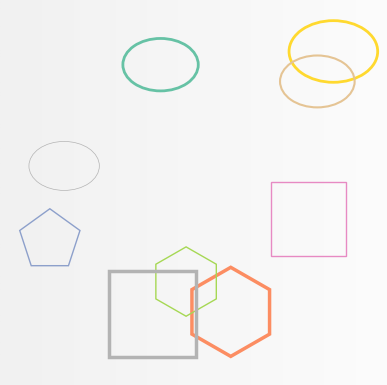[{"shape": "oval", "thickness": 2, "radius": 0.49, "center": [0.414, 0.832]}, {"shape": "hexagon", "thickness": 2.5, "radius": 0.58, "center": [0.595, 0.19]}, {"shape": "pentagon", "thickness": 1, "radius": 0.41, "center": [0.129, 0.376]}, {"shape": "square", "thickness": 1, "radius": 0.48, "center": [0.796, 0.432]}, {"shape": "hexagon", "thickness": 1, "radius": 0.45, "center": [0.48, 0.269]}, {"shape": "oval", "thickness": 2, "radius": 0.57, "center": [0.86, 0.866]}, {"shape": "oval", "thickness": 1.5, "radius": 0.48, "center": [0.819, 0.788]}, {"shape": "oval", "thickness": 0.5, "radius": 0.45, "center": [0.166, 0.569]}, {"shape": "square", "thickness": 2.5, "radius": 0.56, "center": [0.394, 0.185]}]